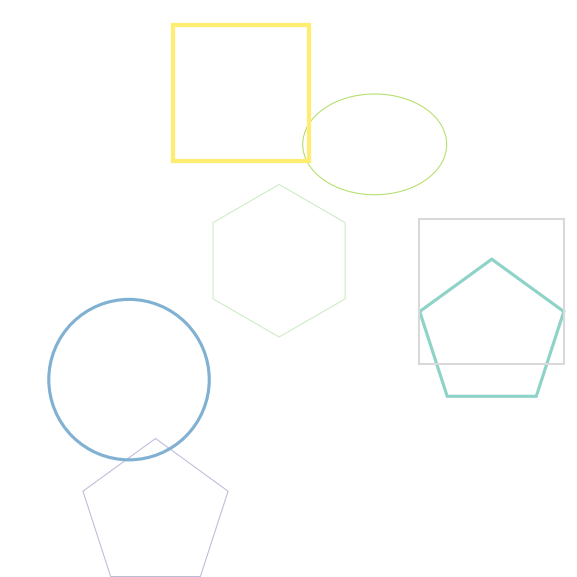[{"shape": "pentagon", "thickness": 1.5, "radius": 0.66, "center": [0.851, 0.419]}, {"shape": "pentagon", "thickness": 0.5, "radius": 0.66, "center": [0.269, 0.108]}, {"shape": "circle", "thickness": 1.5, "radius": 0.69, "center": [0.223, 0.342]}, {"shape": "oval", "thickness": 0.5, "radius": 0.62, "center": [0.649, 0.749]}, {"shape": "square", "thickness": 1, "radius": 0.63, "center": [0.851, 0.494]}, {"shape": "hexagon", "thickness": 0.5, "radius": 0.66, "center": [0.483, 0.548]}, {"shape": "square", "thickness": 2, "radius": 0.59, "center": [0.417, 0.838]}]